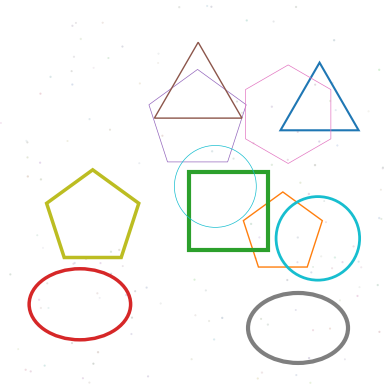[{"shape": "triangle", "thickness": 1.5, "radius": 0.59, "center": [0.83, 0.72]}, {"shape": "pentagon", "thickness": 1, "radius": 0.54, "center": [0.735, 0.394]}, {"shape": "square", "thickness": 3, "radius": 0.51, "center": [0.594, 0.452]}, {"shape": "oval", "thickness": 2.5, "radius": 0.66, "center": [0.207, 0.21]}, {"shape": "pentagon", "thickness": 0.5, "radius": 0.66, "center": [0.513, 0.687]}, {"shape": "triangle", "thickness": 1, "radius": 0.66, "center": [0.515, 0.759]}, {"shape": "hexagon", "thickness": 0.5, "radius": 0.64, "center": [0.749, 0.703]}, {"shape": "oval", "thickness": 3, "radius": 0.65, "center": [0.774, 0.148]}, {"shape": "pentagon", "thickness": 2.5, "radius": 0.63, "center": [0.241, 0.433]}, {"shape": "circle", "thickness": 0.5, "radius": 0.53, "center": [0.559, 0.516]}, {"shape": "circle", "thickness": 2, "radius": 0.54, "center": [0.826, 0.381]}]